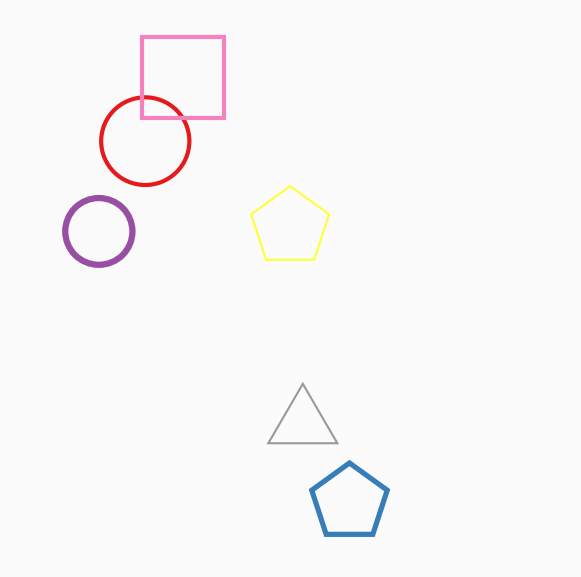[{"shape": "circle", "thickness": 2, "radius": 0.38, "center": [0.25, 0.755]}, {"shape": "pentagon", "thickness": 2.5, "radius": 0.34, "center": [0.601, 0.129]}, {"shape": "circle", "thickness": 3, "radius": 0.29, "center": [0.17, 0.598]}, {"shape": "pentagon", "thickness": 1, "radius": 0.35, "center": [0.499, 0.606]}, {"shape": "square", "thickness": 2, "radius": 0.35, "center": [0.315, 0.865]}, {"shape": "triangle", "thickness": 1, "radius": 0.34, "center": [0.521, 0.266]}]